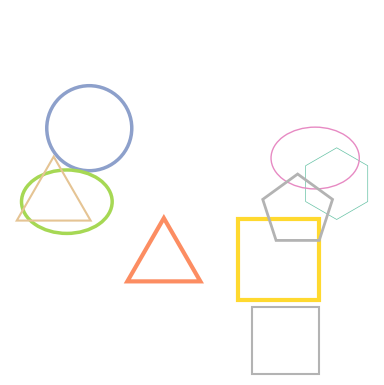[{"shape": "hexagon", "thickness": 0.5, "radius": 0.47, "center": [0.874, 0.523]}, {"shape": "triangle", "thickness": 3, "radius": 0.55, "center": [0.426, 0.324]}, {"shape": "circle", "thickness": 2.5, "radius": 0.55, "center": [0.232, 0.667]}, {"shape": "oval", "thickness": 1, "radius": 0.57, "center": [0.819, 0.59]}, {"shape": "oval", "thickness": 2.5, "radius": 0.59, "center": [0.174, 0.476]}, {"shape": "square", "thickness": 3, "radius": 0.52, "center": [0.722, 0.326]}, {"shape": "triangle", "thickness": 1.5, "radius": 0.55, "center": [0.139, 0.482]}, {"shape": "pentagon", "thickness": 2, "radius": 0.48, "center": [0.773, 0.453]}, {"shape": "square", "thickness": 1.5, "radius": 0.43, "center": [0.741, 0.115]}]